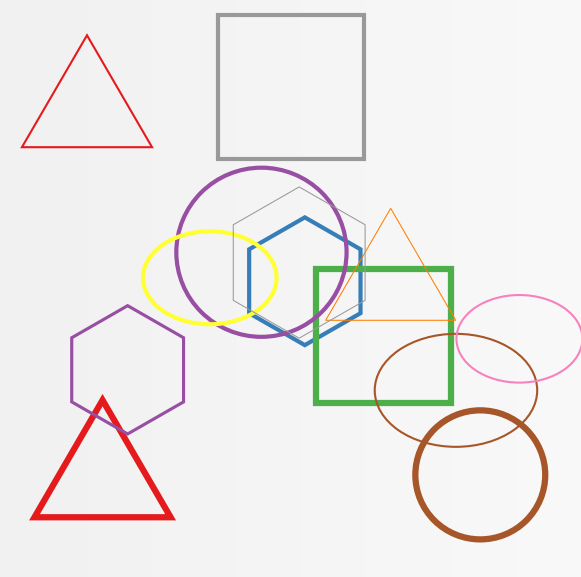[{"shape": "triangle", "thickness": 1, "radius": 0.65, "center": [0.15, 0.809]}, {"shape": "triangle", "thickness": 3, "radius": 0.68, "center": [0.176, 0.171]}, {"shape": "hexagon", "thickness": 2, "radius": 0.55, "center": [0.524, 0.512]}, {"shape": "square", "thickness": 3, "radius": 0.58, "center": [0.66, 0.417]}, {"shape": "circle", "thickness": 2, "radius": 0.73, "center": [0.45, 0.562]}, {"shape": "hexagon", "thickness": 1.5, "radius": 0.56, "center": [0.22, 0.359]}, {"shape": "triangle", "thickness": 0.5, "radius": 0.65, "center": [0.672, 0.509]}, {"shape": "oval", "thickness": 2, "radius": 0.57, "center": [0.361, 0.518]}, {"shape": "oval", "thickness": 1, "radius": 0.7, "center": [0.784, 0.323]}, {"shape": "circle", "thickness": 3, "radius": 0.56, "center": [0.826, 0.177]}, {"shape": "oval", "thickness": 1, "radius": 0.54, "center": [0.894, 0.412]}, {"shape": "hexagon", "thickness": 0.5, "radius": 0.65, "center": [0.515, 0.544]}, {"shape": "square", "thickness": 2, "radius": 0.63, "center": [0.501, 0.848]}]